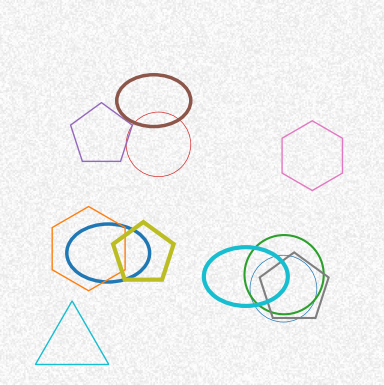[{"shape": "circle", "thickness": 0.5, "radius": 0.43, "center": [0.736, 0.25]}, {"shape": "oval", "thickness": 2.5, "radius": 0.54, "center": [0.281, 0.343]}, {"shape": "hexagon", "thickness": 1, "radius": 0.55, "center": [0.23, 0.354]}, {"shape": "circle", "thickness": 1.5, "radius": 0.51, "center": [0.738, 0.287]}, {"shape": "circle", "thickness": 0.5, "radius": 0.42, "center": [0.412, 0.625]}, {"shape": "pentagon", "thickness": 1, "radius": 0.42, "center": [0.264, 0.649]}, {"shape": "oval", "thickness": 2.5, "radius": 0.48, "center": [0.399, 0.739]}, {"shape": "hexagon", "thickness": 1, "radius": 0.45, "center": [0.811, 0.596]}, {"shape": "pentagon", "thickness": 1.5, "radius": 0.47, "center": [0.764, 0.25]}, {"shape": "pentagon", "thickness": 3, "radius": 0.41, "center": [0.372, 0.341]}, {"shape": "oval", "thickness": 3, "radius": 0.55, "center": [0.639, 0.282]}, {"shape": "triangle", "thickness": 1, "radius": 0.55, "center": [0.187, 0.108]}]